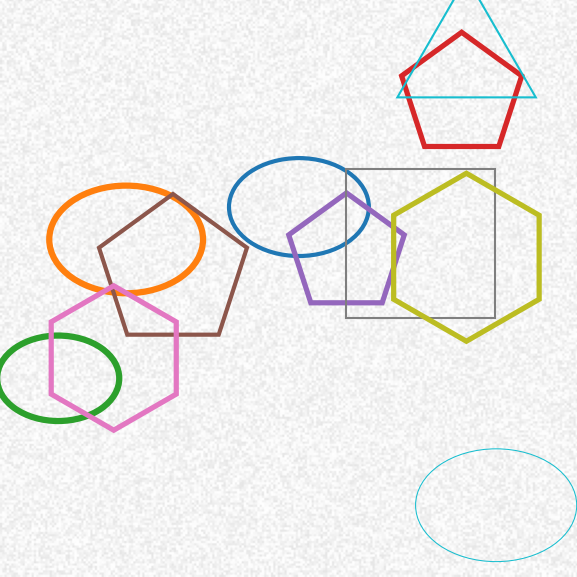[{"shape": "oval", "thickness": 2, "radius": 0.61, "center": [0.518, 0.641]}, {"shape": "oval", "thickness": 3, "radius": 0.67, "center": [0.218, 0.585]}, {"shape": "oval", "thickness": 3, "radius": 0.53, "center": [0.101, 0.344]}, {"shape": "pentagon", "thickness": 2.5, "radius": 0.55, "center": [0.799, 0.834]}, {"shape": "pentagon", "thickness": 2.5, "radius": 0.53, "center": [0.6, 0.56]}, {"shape": "pentagon", "thickness": 2, "radius": 0.67, "center": [0.3, 0.529]}, {"shape": "hexagon", "thickness": 2.5, "radius": 0.63, "center": [0.197, 0.379]}, {"shape": "square", "thickness": 1, "radius": 0.65, "center": [0.729, 0.577]}, {"shape": "hexagon", "thickness": 2.5, "radius": 0.73, "center": [0.808, 0.554]}, {"shape": "triangle", "thickness": 1, "radius": 0.69, "center": [0.808, 0.9]}, {"shape": "oval", "thickness": 0.5, "radius": 0.7, "center": [0.859, 0.124]}]